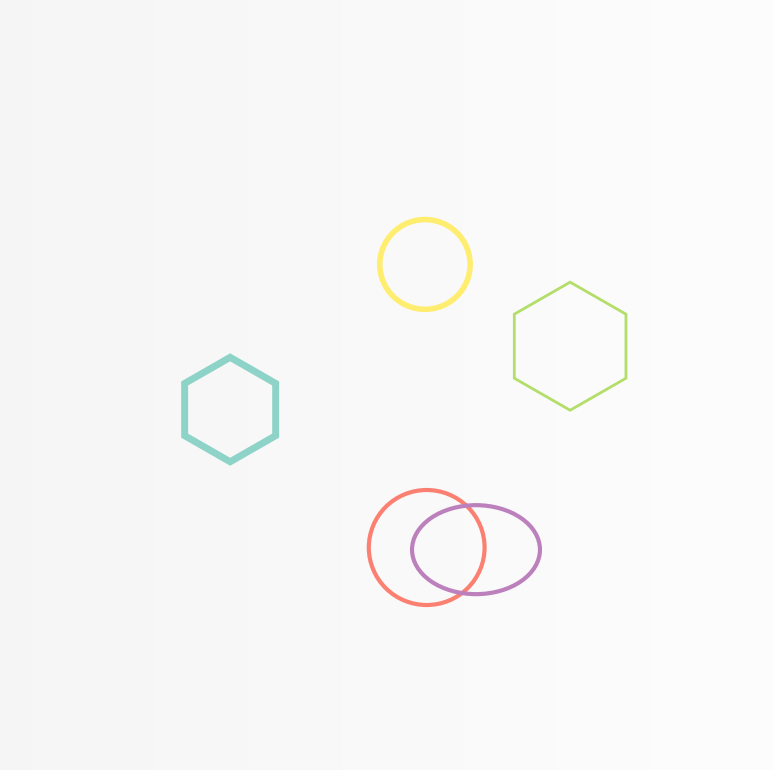[{"shape": "hexagon", "thickness": 2.5, "radius": 0.34, "center": [0.297, 0.468]}, {"shape": "circle", "thickness": 1.5, "radius": 0.37, "center": [0.551, 0.289]}, {"shape": "hexagon", "thickness": 1, "radius": 0.42, "center": [0.736, 0.55]}, {"shape": "oval", "thickness": 1.5, "radius": 0.41, "center": [0.614, 0.286]}, {"shape": "circle", "thickness": 2, "radius": 0.29, "center": [0.548, 0.657]}]